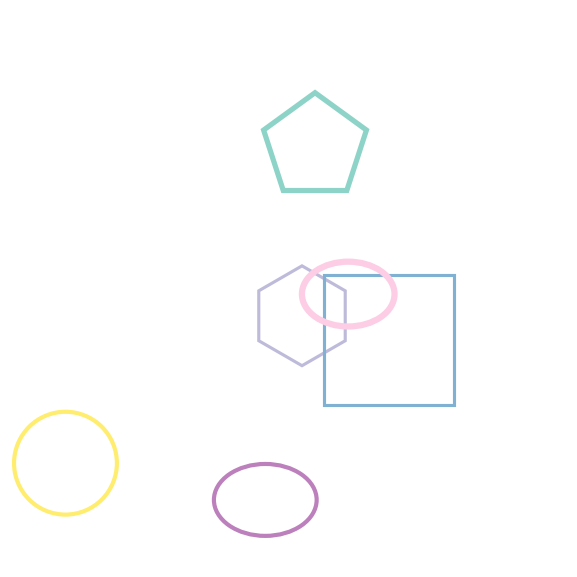[{"shape": "pentagon", "thickness": 2.5, "radius": 0.47, "center": [0.545, 0.745]}, {"shape": "hexagon", "thickness": 1.5, "radius": 0.43, "center": [0.523, 0.452]}, {"shape": "square", "thickness": 1.5, "radius": 0.57, "center": [0.674, 0.411]}, {"shape": "oval", "thickness": 3, "radius": 0.4, "center": [0.603, 0.49]}, {"shape": "oval", "thickness": 2, "radius": 0.44, "center": [0.459, 0.133]}, {"shape": "circle", "thickness": 2, "radius": 0.45, "center": [0.113, 0.197]}]